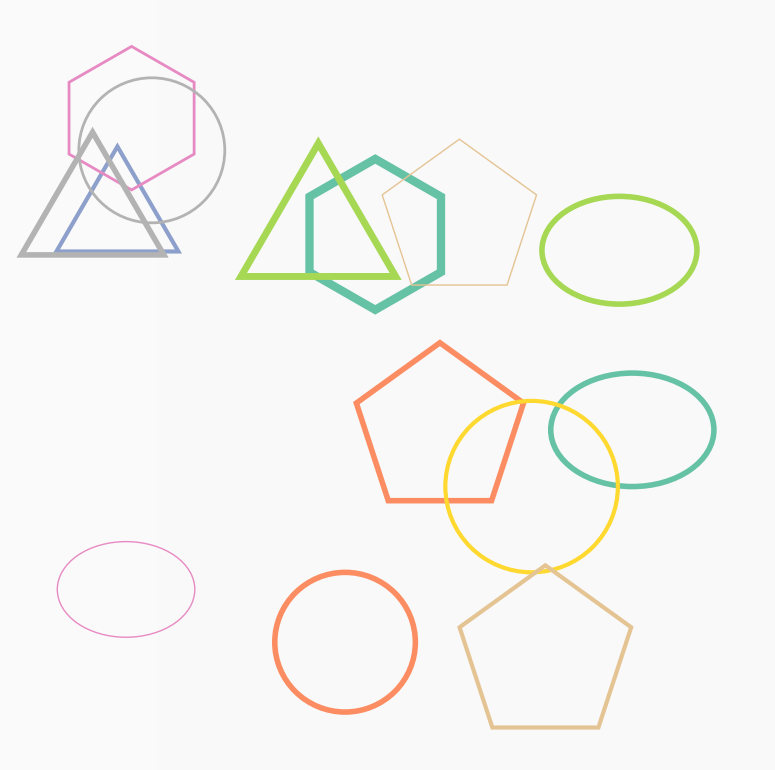[{"shape": "hexagon", "thickness": 3, "radius": 0.49, "center": [0.484, 0.696]}, {"shape": "oval", "thickness": 2, "radius": 0.53, "center": [0.816, 0.442]}, {"shape": "pentagon", "thickness": 2, "radius": 0.57, "center": [0.568, 0.441]}, {"shape": "circle", "thickness": 2, "radius": 0.45, "center": [0.445, 0.166]}, {"shape": "triangle", "thickness": 1.5, "radius": 0.45, "center": [0.151, 0.719]}, {"shape": "oval", "thickness": 0.5, "radius": 0.44, "center": [0.163, 0.235]}, {"shape": "hexagon", "thickness": 1, "radius": 0.47, "center": [0.17, 0.847]}, {"shape": "oval", "thickness": 2, "radius": 0.5, "center": [0.799, 0.675]}, {"shape": "triangle", "thickness": 2.5, "radius": 0.58, "center": [0.411, 0.699]}, {"shape": "circle", "thickness": 1.5, "radius": 0.56, "center": [0.686, 0.368]}, {"shape": "pentagon", "thickness": 0.5, "radius": 0.52, "center": [0.593, 0.715]}, {"shape": "pentagon", "thickness": 1.5, "radius": 0.58, "center": [0.704, 0.149]}, {"shape": "circle", "thickness": 1, "radius": 0.47, "center": [0.196, 0.805]}, {"shape": "triangle", "thickness": 2, "radius": 0.53, "center": [0.119, 0.722]}]